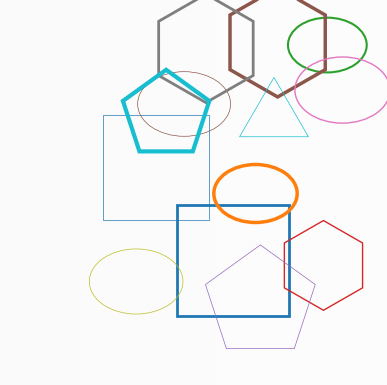[{"shape": "square", "thickness": 0.5, "radius": 0.68, "center": [0.402, 0.565]}, {"shape": "square", "thickness": 2, "radius": 0.72, "center": [0.6, 0.323]}, {"shape": "oval", "thickness": 2.5, "radius": 0.54, "center": [0.659, 0.497]}, {"shape": "oval", "thickness": 1.5, "radius": 0.51, "center": [0.845, 0.883]}, {"shape": "hexagon", "thickness": 1, "radius": 0.58, "center": [0.835, 0.311]}, {"shape": "pentagon", "thickness": 0.5, "radius": 0.74, "center": [0.672, 0.215]}, {"shape": "oval", "thickness": 0.5, "radius": 0.6, "center": [0.475, 0.73]}, {"shape": "hexagon", "thickness": 2.5, "radius": 0.71, "center": [0.716, 0.89]}, {"shape": "oval", "thickness": 1, "radius": 0.61, "center": [0.884, 0.766]}, {"shape": "hexagon", "thickness": 2, "radius": 0.7, "center": [0.531, 0.874]}, {"shape": "oval", "thickness": 0.5, "radius": 0.6, "center": [0.351, 0.269]}, {"shape": "triangle", "thickness": 0.5, "radius": 0.51, "center": [0.707, 0.696]}, {"shape": "pentagon", "thickness": 3, "radius": 0.59, "center": [0.429, 0.702]}]